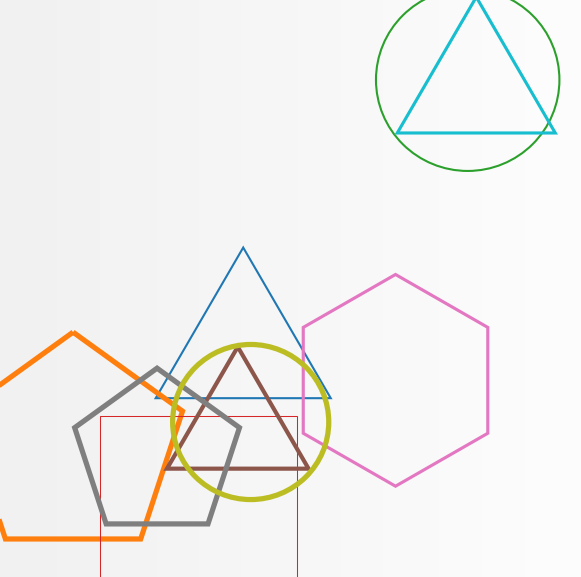[{"shape": "triangle", "thickness": 1, "radius": 0.87, "center": [0.418, 0.397]}, {"shape": "pentagon", "thickness": 2.5, "radius": 0.99, "center": [0.126, 0.226]}, {"shape": "circle", "thickness": 1, "radius": 0.79, "center": [0.805, 0.861]}, {"shape": "square", "thickness": 0.5, "radius": 0.85, "center": [0.342, 0.109]}, {"shape": "triangle", "thickness": 2, "radius": 0.7, "center": [0.409, 0.258]}, {"shape": "hexagon", "thickness": 1.5, "radius": 0.92, "center": [0.68, 0.341]}, {"shape": "pentagon", "thickness": 2.5, "radius": 0.75, "center": [0.27, 0.213]}, {"shape": "circle", "thickness": 2.5, "radius": 0.67, "center": [0.431, 0.268]}, {"shape": "triangle", "thickness": 1.5, "radius": 0.78, "center": [0.819, 0.847]}]